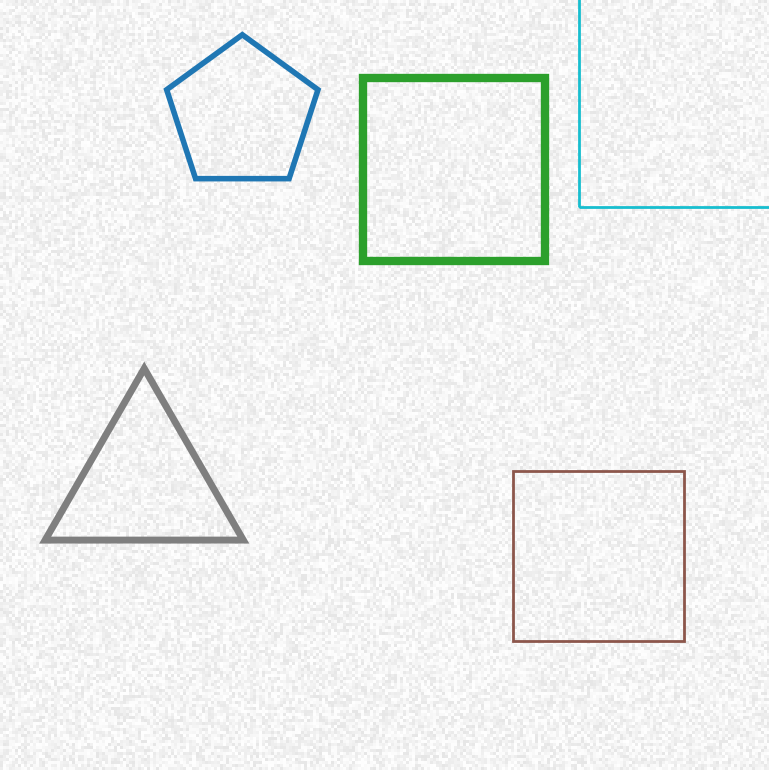[{"shape": "pentagon", "thickness": 2, "radius": 0.52, "center": [0.315, 0.852]}, {"shape": "square", "thickness": 3, "radius": 0.59, "center": [0.589, 0.78]}, {"shape": "square", "thickness": 1, "radius": 0.55, "center": [0.777, 0.278]}, {"shape": "triangle", "thickness": 2.5, "radius": 0.74, "center": [0.187, 0.373]}, {"shape": "square", "thickness": 1, "radius": 0.71, "center": [0.895, 0.875]}]